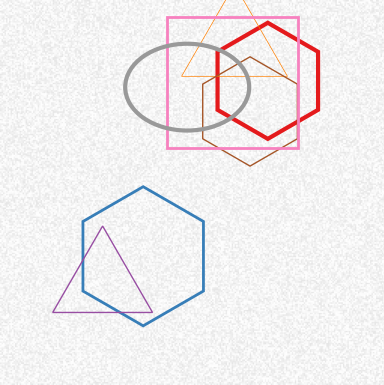[{"shape": "hexagon", "thickness": 3, "radius": 0.75, "center": [0.696, 0.79]}, {"shape": "hexagon", "thickness": 2, "radius": 0.9, "center": [0.372, 0.334]}, {"shape": "triangle", "thickness": 1, "radius": 0.75, "center": [0.267, 0.263]}, {"shape": "triangle", "thickness": 0.5, "radius": 0.79, "center": [0.609, 0.881]}, {"shape": "hexagon", "thickness": 1, "radius": 0.71, "center": [0.649, 0.711]}, {"shape": "square", "thickness": 2, "radius": 0.85, "center": [0.604, 0.785]}, {"shape": "oval", "thickness": 3, "radius": 0.81, "center": [0.486, 0.774]}]